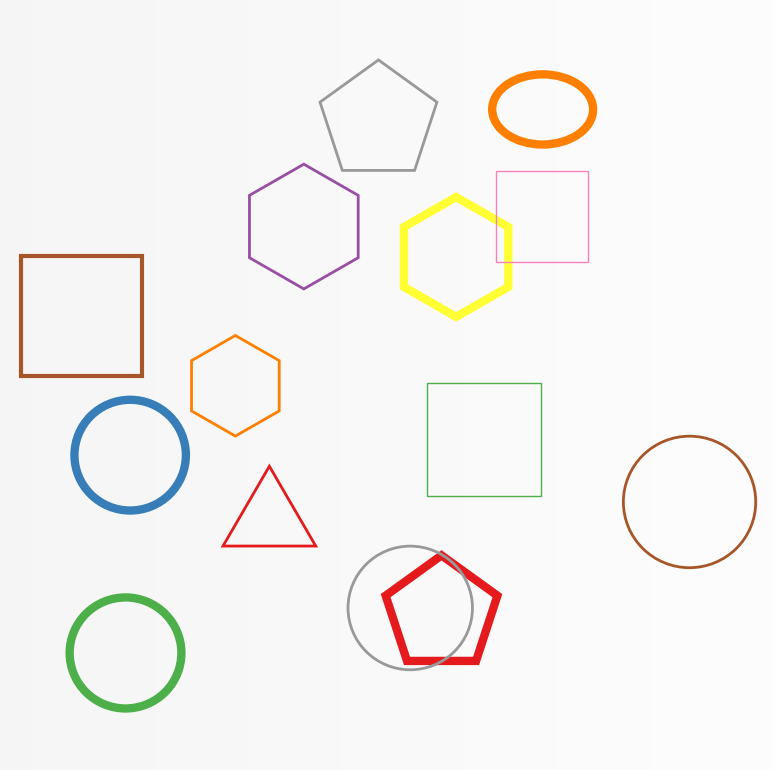[{"shape": "pentagon", "thickness": 3, "radius": 0.38, "center": [0.57, 0.203]}, {"shape": "triangle", "thickness": 1, "radius": 0.35, "center": [0.348, 0.325]}, {"shape": "circle", "thickness": 3, "radius": 0.36, "center": [0.168, 0.409]}, {"shape": "circle", "thickness": 3, "radius": 0.36, "center": [0.162, 0.152]}, {"shape": "square", "thickness": 0.5, "radius": 0.37, "center": [0.624, 0.429]}, {"shape": "hexagon", "thickness": 1, "radius": 0.41, "center": [0.392, 0.706]}, {"shape": "hexagon", "thickness": 1, "radius": 0.33, "center": [0.304, 0.499]}, {"shape": "oval", "thickness": 3, "radius": 0.33, "center": [0.7, 0.858]}, {"shape": "hexagon", "thickness": 3, "radius": 0.39, "center": [0.589, 0.666]}, {"shape": "circle", "thickness": 1, "radius": 0.43, "center": [0.89, 0.348]}, {"shape": "square", "thickness": 1.5, "radius": 0.39, "center": [0.105, 0.59]}, {"shape": "square", "thickness": 0.5, "radius": 0.3, "center": [0.7, 0.719]}, {"shape": "circle", "thickness": 1, "radius": 0.4, "center": [0.529, 0.21]}, {"shape": "pentagon", "thickness": 1, "radius": 0.4, "center": [0.488, 0.843]}]